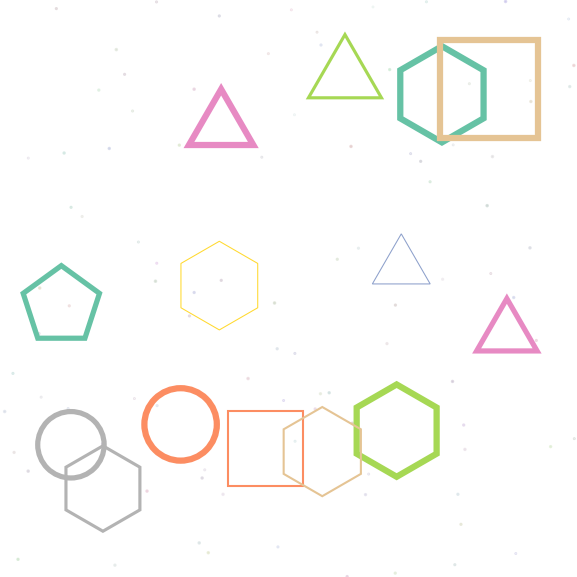[{"shape": "hexagon", "thickness": 3, "radius": 0.42, "center": [0.765, 0.836]}, {"shape": "pentagon", "thickness": 2.5, "radius": 0.35, "center": [0.106, 0.47]}, {"shape": "square", "thickness": 1, "radius": 0.33, "center": [0.459, 0.223]}, {"shape": "circle", "thickness": 3, "radius": 0.31, "center": [0.313, 0.264]}, {"shape": "triangle", "thickness": 0.5, "radius": 0.29, "center": [0.695, 0.536]}, {"shape": "triangle", "thickness": 3, "radius": 0.32, "center": [0.383, 0.78]}, {"shape": "triangle", "thickness": 2.5, "radius": 0.3, "center": [0.878, 0.422]}, {"shape": "triangle", "thickness": 1.5, "radius": 0.36, "center": [0.597, 0.866]}, {"shape": "hexagon", "thickness": 3, "radius": 0.4, "center": [0.687, 0.253]}, {"shape": "hexagon", "thickness": 0.5, "radius": 0.38, "center": [0.38, 0.505]}, {"shape": "square", "thickness": 3, "radius": 0.43, "center": [0.846, 0.845]}, {"shape": "hexagon", "thickness": 1, "radius": 0.39, "center": [0.558, 0.217]}, {"shape": "hexagon", "thickness": 1.5, "radius": 0.37, "center": [0.178, 0.153]}, {"shape": "circle", "thickness": 2.5, "radius": 0.29, "center": [0.123, 0.229]}]